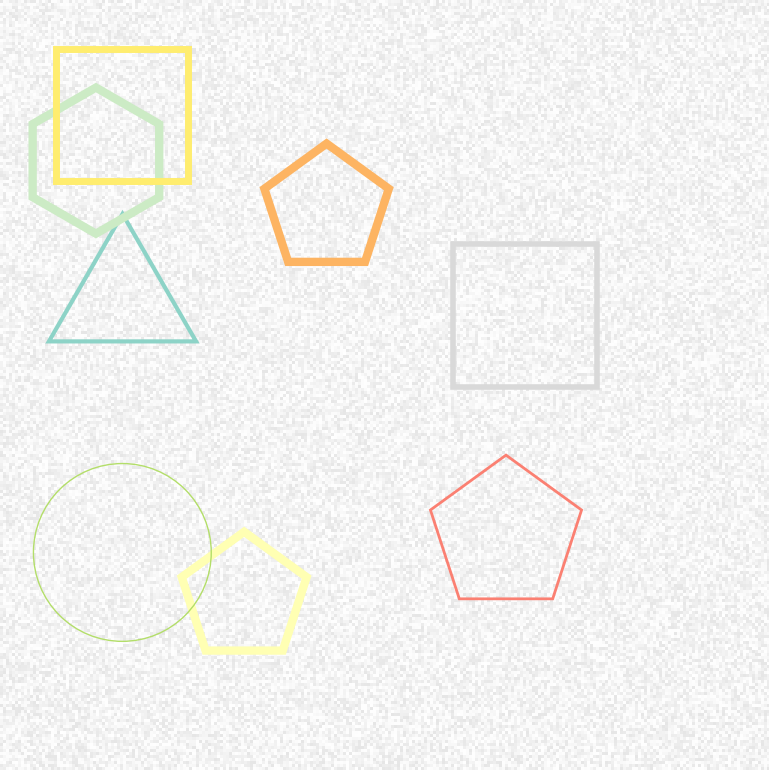[{"shape": "triangle", "thickness": 1.5, "radius": 0.55, "center": [0.159, 0.612]}, {"shape": "pentagon", "thickness": 3, "radius": 0.43, "center": [0.317, 0.224]}, {"shape": "pentagon", "thickness": 1, "radius": 0.52, "center": [0.657, 0.306]}, {"shape": "pentagon", "thickness": 3, "radius": 0.42, "center": [0.424, 0.729]}, {"shape": "circle", "thickness": 0.5, "radius": 0.58, "center": [0.159, 0.283]}, {"shape": "square", "thickness": 2, "radius": 0.47, "center": [0.682, 0.59]}, {"shape": "hexagon", "thickness": 3, "radius": 0.47, "center": [0.125, 0.791]}, {"shape": "square", "thickness": 2.5, "radius": 0.43, "center": [0.158, 0.851]}]